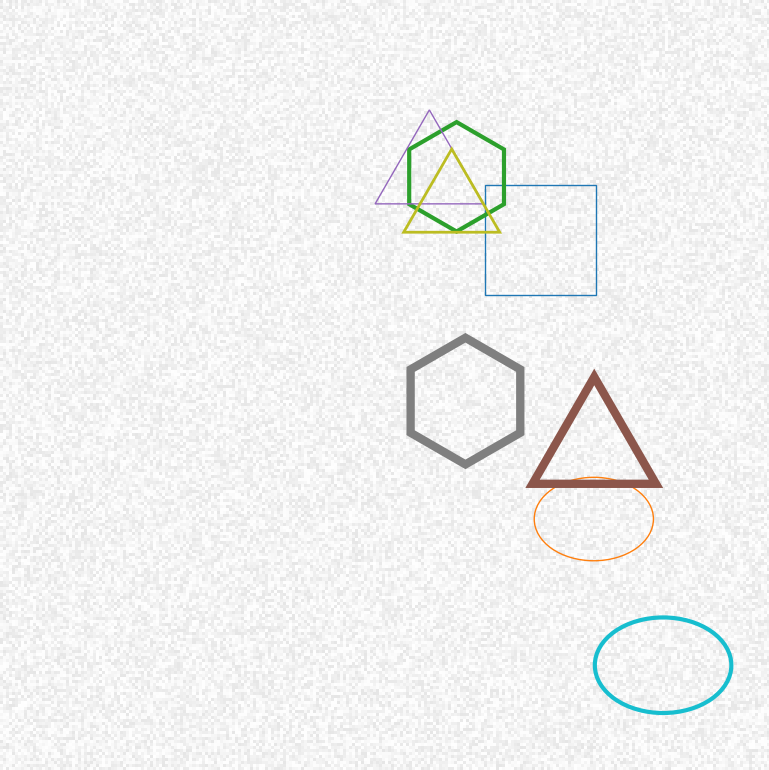[{"shape": "square", "thickness": 0.5, "radius": 0.36, "center": [0.702, 0.688]}, {"shape": "oval", "thickness": 0.5, "radius": 0.39, "center": [0.771, 0.326]}, {"shape": "hexagon", "thickness": 1.5, "radius": 0.36, "center": [0.593, 0.77]}, {"shape": "triangle", "thickness": 0.5, "radius": 0.41, "center": [0.558, 0.776]}, {"shape": "triangle", "thickness": 3, "radius": 0.46, "center": [0.772, 0.418]}, {"shape": "hexagon", "thickness": 3, "radius": 0.41, "center": [0.604, 0.479]}, {"shape": "triangle", "thickness": 1, "radius": 0.36, "center": [0.587, 0.734]}, {"shape": "oval", "thickness": 1.5, "radius": 0.44, "center": [0.861, 0.136]}]